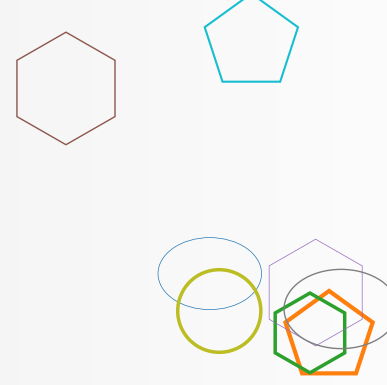[{"shape": "oval", "thickness": 0.5, "radius": 0.67, "center": [0.541, 0.289]}, {"shape": "pentagon", "thickness": 3, "radius": 0.59, "center": [0.849, 0.126]}, {"shape": "hexagon", "thickness": 2.5, "radius": 0.52, "center": [0.8, 0.135]}, {"shape": "hexagon", "thickness": 0.5, "radius": 0.69, "center": [0.815, 0.24]}, {"shape": "hexagon", "thickness": 1, "radius": 0.73, "center": [0.17, 0.77]}, {"shape": "oval", "thickness": 1, "radius": 0.74, "center": [0.88, 0.197]}, {"shape": "circle", "thickness": 2.5, "radius": 0.54, "center": [0.566, 0.192]}, {"shape": "pentagon", "thickness": 1.5, "radius": 0.63, "center": [0.649, 0.89]}]